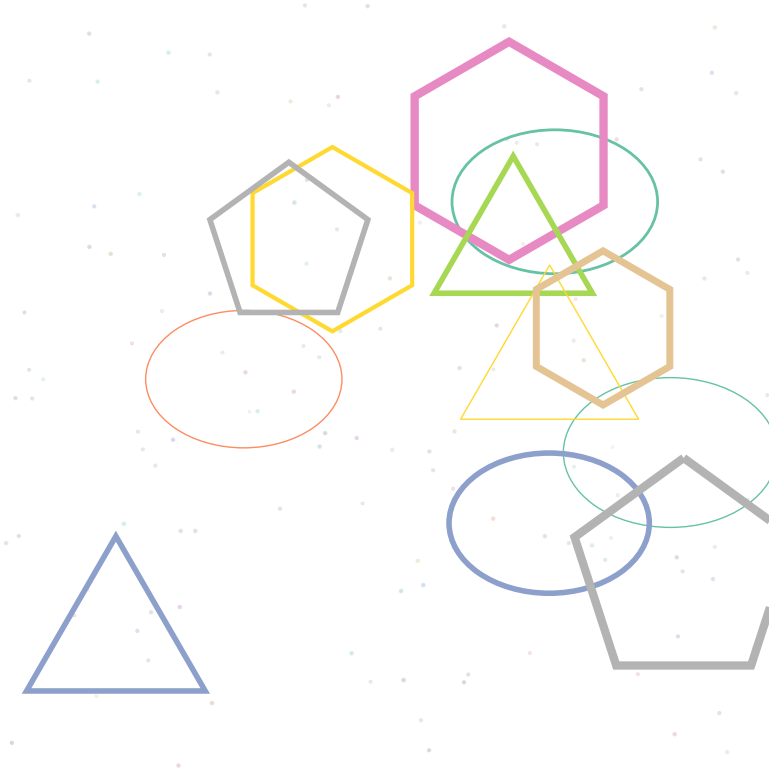[{"shape": "oval", "thickness": 0.5, "radius": 0.69, "center": [0.871, 0.412]}, {"shape": "oval", "thickness": 1, "radius": 0.67, "center": [0.721, 0.738]}, {"shape": "oval", "thickness": 0.5, "radius": 0.64, "center": [0.317, 0.508]}, {"shape": "triangle", "thickness": 2, "radius": 0.67, "center": [0.151, 0.17]}, {"shape": "oval", "thickness": 2, "radius": 0.65, "center": [0.713, 0.321]}, {"shape": "hexagon", "thickness": 3, "radius": 0.71, "center": [0.661, 0.804]}, {"shape": "triangle", "thickness": 2, "radius": 0.59, "center": [0.667, 0.678]}, {"shape": "triangle", "thickness": 0.5, "radius": 0.67, "center": [0.714, 0.522]}, {"shape": "hexagon", "thickness": 1.5, "radius": 0.6, "center": [0.432, 0.689]}, {"shape": "hexagon", "thickness": 2.5, "radius": 0.5, "center": [0.783, 0.574]}, {"shape": "pentagon", "thickness": 3, "radius": 0.75, "center": [0.888, 0.256]}, {"shape": "pentagon", "thickness": 2, "radius": 0.54, "center": [0.375, 0.681]}]